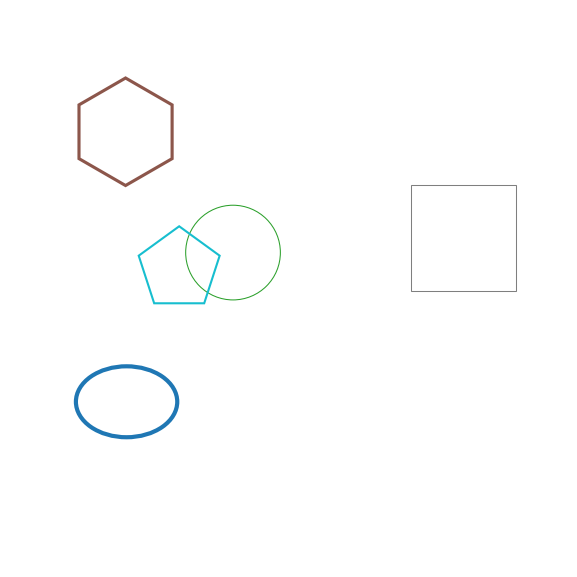[{"shape": "oval", "thickness": 2, "radius": 0.44, "center": [0.219, 0.303]}, {"shape": "circle", "thickness": 0.5, "radius": 0.41, "center": [0.404, 0.562]}, {"shape": "hexagon", "thickness": 1.5, "radius": 0.47, "center": [0.217, 0.771]}, {"shape": "square", "thickness": 0.5, "radius": 0.46, "center": [0.802, 0.587]}, {"shape": "pentagon", "thickness": 1, "radius": 0.37, "center": [0.31, 0.534]}]